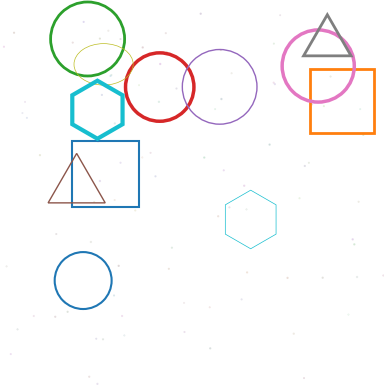[{"shape": "square", "thickness": 1.5, "radius": 0.43, "center": [0.274, 0.548]}, {"shape": "circle", "thickness": 1.5, "radius": 0.37, "center": [0.216, 0.271]}, {"shape": "square", "thickness": 2, "radius": 0.42, "center": [0.889, 0.738]}, {"shape": "circle", "thickness": 2, "radius": 0.48, "center": [0.228, 0.899]}, {"shape": "circle", "thickness": 2.5, "radius": 0.44, "center": [0.415, 0.774]}, {"shape": "circle", "thickness": 1, "radius": 0.48, "center": [0.571, 0.774]}, {"shape": "triangle", "thickness": 1, "radius": 0.43, "center": [0.199, 0.516]}, {"shape": "circle", "thickness": 2.5, "radius": 0.47, "center": [0.827, 0.829]}, {"shape": "triangle", "thickness": 2, "radius": 0.36, "center": [0.85, 0.891]}, {"shape": "oval", "thickness": 0.5, "radius": 0.38, "center": [0.269, 0.833]}, {"shape": "hexagon", "thickness": 0.5, "radius": 0.38, "center": [0.651, 0.43]}, {"shape": "hexagon", "thickness": 3, "radius": 0.38, "center": [0.253, 0.715]}]